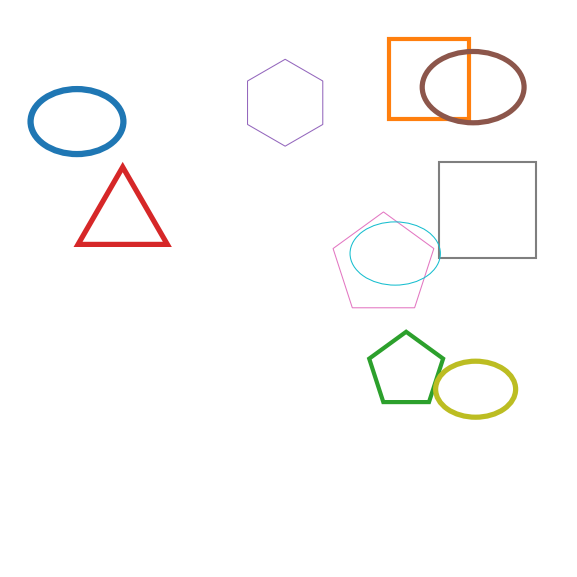[{"shape": "oval", "thickness": 3, "radius": 0.4, "center": [0.133, 0.789]}, {"shape": "square", "thickness": 2, "radius": 0.35, "center": [0.743, 0.862]}, {"shape": "pentagon", "thickness": 2, "radius": 0.34, "center": [0.703, 0.357]}, {"shape": "triangle", "thickness": 2.5, "radius": 0.45, "center": [0.212, 0.621]}, {"shape": "hexagon", "thickness": 0.5, "radius": 0.38, "center": [0.494, 0.821]}, {"shape": "oval", "thickness": 2.5, "radius": 0.44, "center": [0.819, 0.848]}, {"shape": "pentagon", "thickness": 0.5, "radius": 0.46, "center": [0.664, 0.54]}, {"shape": "square", "thickness": 1, "radius": 0.42, "center": [0.844, 0.636]}, {"shape": "oval", "thickness": 2.5, "radius": 0.35, "center": [0.824, 0.325]}, {"shape": "oval", "thickness": 0.5, "radius": 0.39, "center": [0.684, 0.56]}]